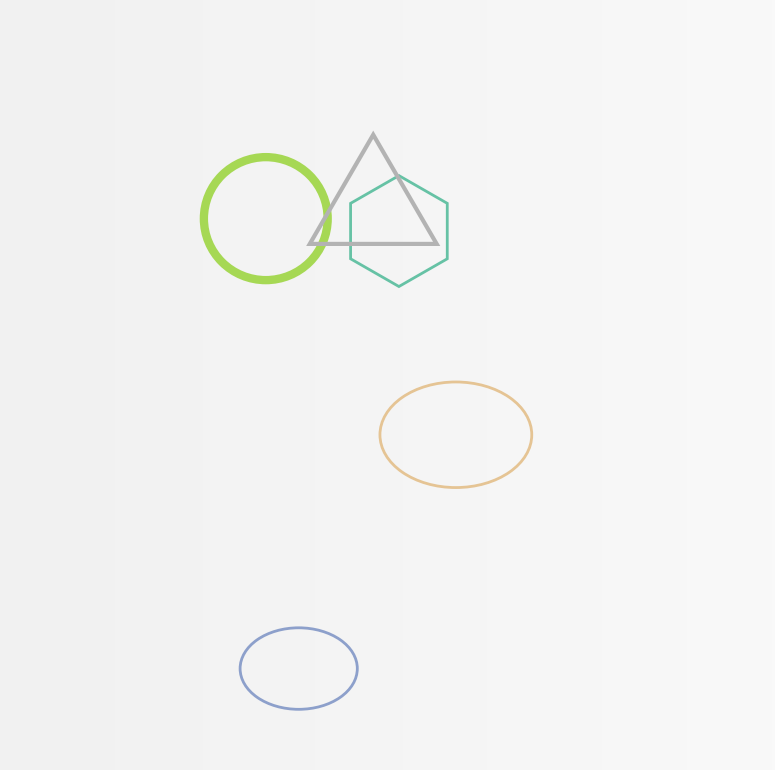[{"shape": "hexagon", "thickness": 1, "radius": 0.36, "center": [0.515, 0.7]}, {"shape": "oval", "thickness": 1, "radius": 0.38, "center": [0.385, 0.132]}, {"shape": "circle", "thickness": 3, "radius": 0.4, "center": [0.343, 0.716]}, {"shape": "oval", "thickness": 1, "radius": 0.49, "center": [0.588, 0.435]}, {"shape": "triangle", "thickness": 1.5, "radius": 0.47, "center": [0.482, 0.73]}]